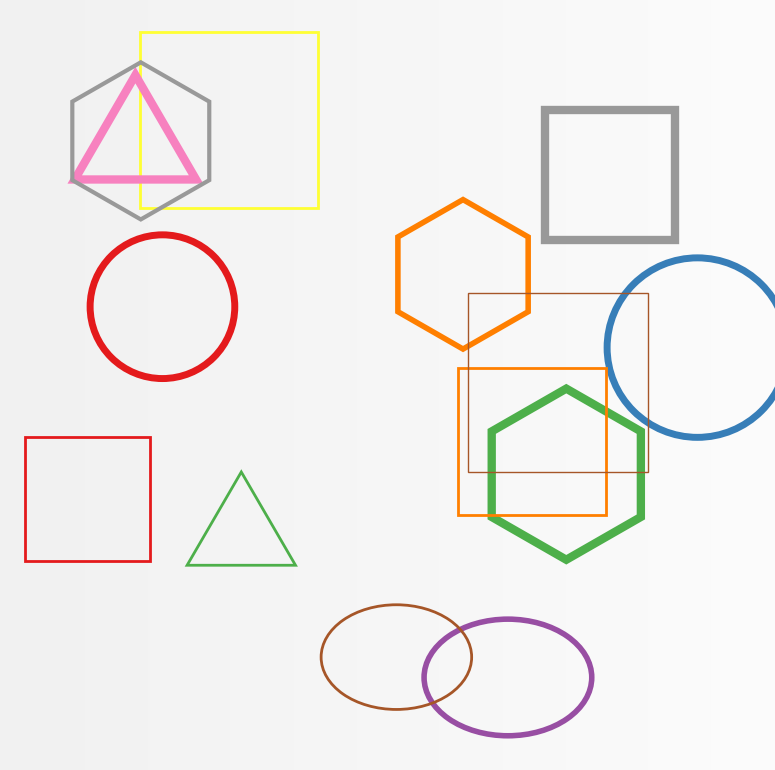[{"shape": "square", "thickness": 1, "radius": 0.4, "center": [0.113, 0.352]}, {"shape": "circle", "thickness": 2.5, "radius": 0.47, "center": [0.21, 0.602]}, {"shape": "circle", "thickness": 2.5, "radius": 0.58, "center": [0.9, 0.549]}, {"shape": "triangle", "thickness": 1, "radius": 0.4, "center": [0.311, 0.306]}, {"shape": "hexagon", "thickness": 3, "radius": 0.56, "center": [0.731, 0.384]}, {"shape": "oval", "thickness": 2, "radius": 0.54, "center": [0.655, 0.12]}, {"shape": "square", "thickness": 1, "radius": 0.48, "center": [0.686, 0.427]}, {"shape": "hexagon", "thickness": 2, "radius": 0.49, "center": [0.597, 0.644]}, {"shape": "square", "thickness": 1, "radius": 0.57, "center": [0.296, 0.844]}, {"shape": "square", "thickness": 0.5, "radius": 0.58, "center": [0.72, 0.503]}, {"shape": "oval", "thickness": 1, "radius": 0.49, "center": [0.511, 0.147]}, {"shape": "triangle", "thickness": 3, "radius": 0.45, "center": [0.175, 0.812]}, {"shape": "hexagon", "thickness": 1.5, "radius": 0.51, "center": [0.182, 0.817]}, {"shape": "square", "thickness": 3, "radius": 0.42, "center": [0.787, 0.773]}]